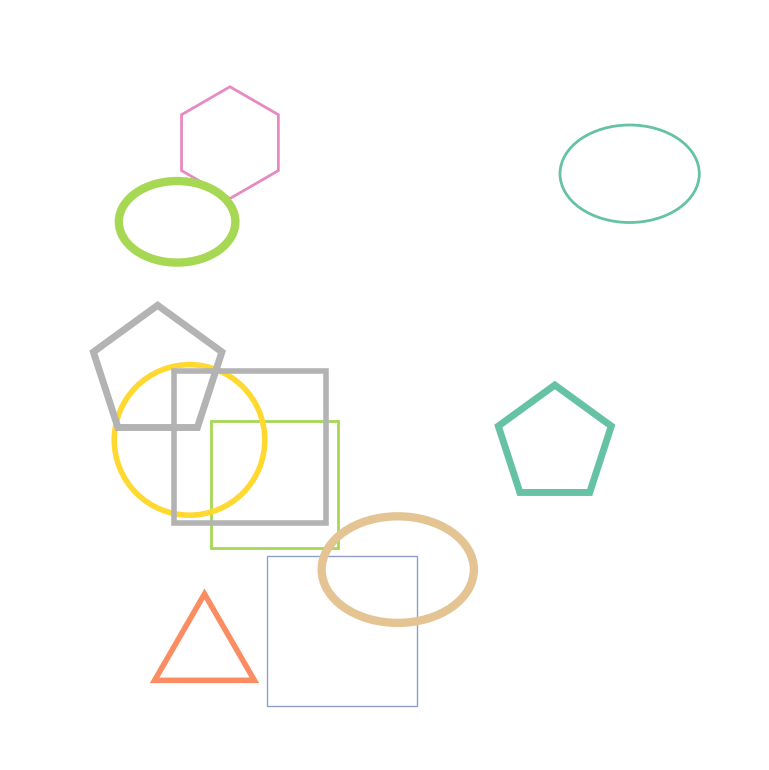[{"shape": "pentagon", "thickness": 2.5, "radius": 0.39, "center": [0.721, 0.423]}, {"shape": "oval", "thickness": 1, "radius": 0.45, "center": [0.818, 0.774]}, {"shape": "triangle", "thickness": 2, "radius": 0.37, "center": [0.266, 0.154]}, {"shape": "square", "thickness": 0.5, "radius": 0.49, "center": [0.444, 0.18]}, {"shape": "hexagon", "thickness": 1, "radius": 0.36, "center": [0.299, 0.815]}, {"shape": "oval", "thickness": 3, "radius": 0.38, "center": [0.23, 0.712]}, {"shape": "square", "thickness": 1, "radius": 0.41, "center": [0.357, 0.371]}, {"shape": "circle", "thickness": 2, "radius": 0.49, "center": [0.246, 0.429]}, {"shape": "oval", "thickness": 3, "radius": 0.49, "center": [0.517, 0.26]}, {"shape": "square", "thickness": 2, "radius": 0.49, "center": [0.325, 0.419]}, {"shape": "pentagon", "thickness": 2.5, "radius": 0.44, "center": [0.205, 0.516]}]